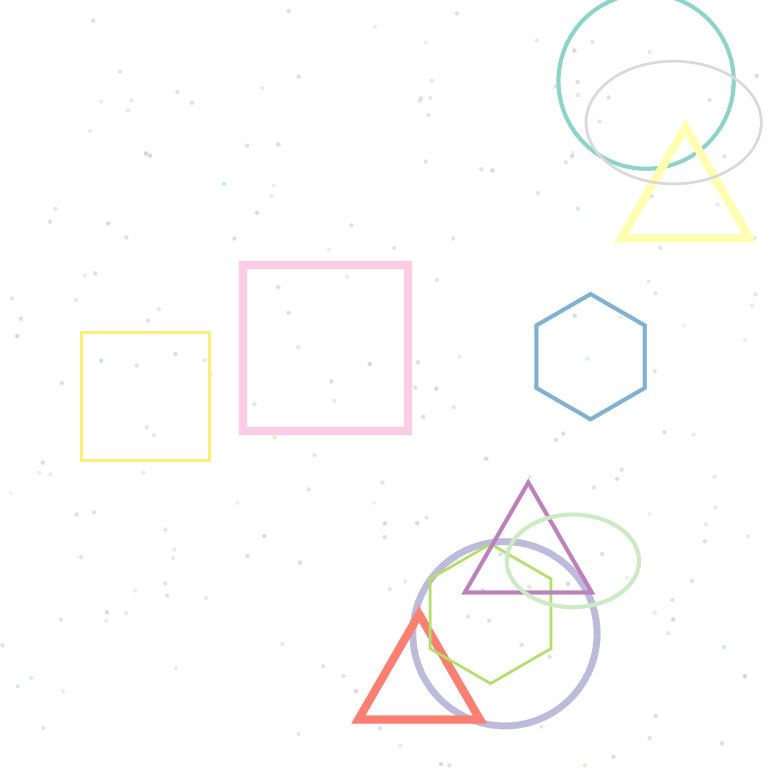[{"shape": "circle", "thickness": 1.5, "radius": 0.57, "center": [0.839, 0.895]}, {"shape": "triangle", "thickness": 3, "radius": 0.48, "center": [0.89, 0.739]}, {"shape": "circle", "thickness": 2.5, "radius": 0.6, "center": [0.656, 0.177]}, {"shape": "triangle", "thickness": 3, "radius": 0.46, "center": [0.544, 0.111]}, {"shape": "hexagon", "thickness": 1.5, "radius": 0.41, "center": [0.767, 0.537]}, {"shape": "hexagon", "thickness": 1, "radius": 0.45, "center": [0.637, 0.203]}, {"shape": "square", "thickness": 3, "radius": 0.54, "center": [0.423, 0.548]}, {"shape": "oval", "thickness": 1, "radius": 0.57, "center": [0.875, 0.841]}, {"shape": "triangle", "thickness": 1.5, "radius": 0.48, "center": [0.686, 0.278]}, {"shape": "oval", "thickness": 1.5, "radius": 0.43, "center": [0.744, 0.272]}, {"shape": "square", "thickness": 1, "radius": 0.42, "center": [0.188, 0.485]}]